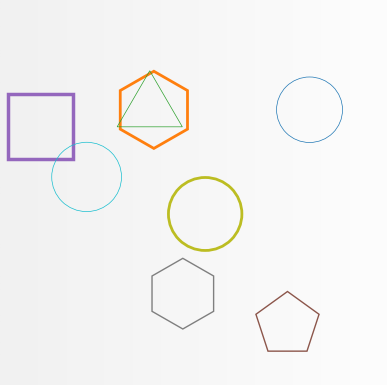[{"shape": "circle", "thickness": 0.5, "radius": 0.43, "center": [0.799, 0.715]}, {"shape": "hexagon", "thickness": 2, "radius": 0.5, "center": [0.397, 0.715]}, {"shape": "triangle", "thickness": 0.5, "radius": 0.49, "center": [0.386, 0.719]}, {"shape": "square", "thickness": 2.5, "radius": 0.42, "center": [0.105, 0.671]}, {"shape": "pentagon", "thickness": 1, "radius": 0.43, "center": [0.742, 0.157]}, {"shape": "hexagon", "thickness": 1, "radius": 0.46, "center": [0.472, 0.237]}, {"shape": "circle", "thickness": 2, "radius": 0.47, "center": [0.529, 0.444]}, {"shape": "circle", "thickness": 0.5, "radius": 0.45, "center": [0.224, 0.54]}]